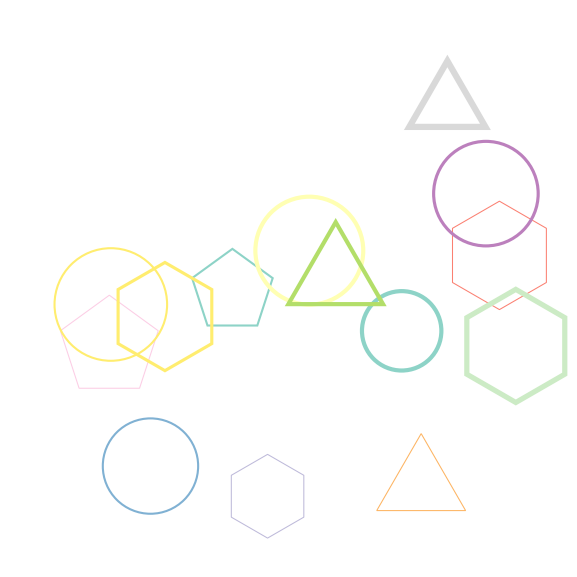[{"shape": "circle", "thickness": 2, "radius": 0.34, "center": [0.696, 0.426]}, {"shape": "pentagon", "thickness": 1, "radius": 0.37, "center": [0.402, 0.495]}, {"shape": "circle", "thickness": 2, "radius": 0.47, "center": [0.536, 0.565]}, {"shape": "hexagon", "thickness": 0.5, "radius": 0.36, "center": [0.463, 0.14]}, {"shape": "hexagon", "thickness": 0.5, "radius": 0.47, "center": [0.865, 0.557]}, {"shape": "circle", "thickness": 1, "radius": 0.41, "center": [0.261, 0.192]}, {"shape": "triangle", "thickness": 0.5, "radius": 0.44, "center": [0.729, 0.159]}, {"shape": "triangle", "thickness": 2, "radius": 0.47, "center": [0.581, 0.52]}, {"shape": "pentagon", "thickness": 0.5, "radius": 0.45, "center": [0.189, 0.399]}, {"shape": "triangle", "thickness": 3, "radius": 0.38, "center": [0.775, 0.817]}, {"shape": "circle", "thickness": 1.5, "radius": 0.45, "center": [0.841, 0.664]}, {"shape": "hexagon", "thickness": 2.5, "radius": 0.49, "center": [0.893, 0.4]}, {"shape": "hexagon", "thickness": 1.5, "radius": 0.47, "center": [0.286, 0.451]}, {"shape": "circle", "thickness": 1, "radius": 0.49, "center": [0.192, 0.472]}]